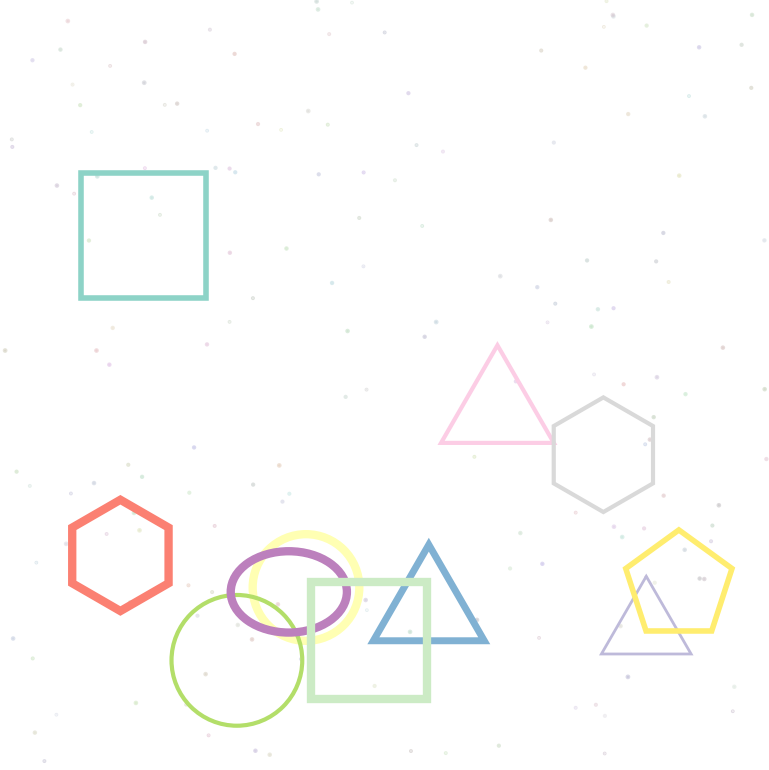[{"shape": "square", "thickness": 2, "radius": 0.41, "center": [0.186, 0.695]}, {"shape": "circle", "thickness": 3, "radius": 0.35, "center": [0.397, 0.237]}, {"shape": "triangle", "thickness": 1, "radius": 0.34, "center": [0.839, 0.184]}, {"shape": "hexagon", "thickness": 3, "radius": 0.36, "center": [0.156, 0.279]}, {"shape": "triangle", "thickness": 2.5, "radius": 0.42, "center": [0.557, 0.209]}, {"shape": "circle", "thickness": 1.5, "radius": 0.42, "center": [0.308, 0.142]}, {"shape": "triangle", "thickness": 1.5, "radius": 0.42, "center": [0.646, 0.467]}, {"shape": "hexagon", "thickness": 1.5, "radius": 0.37, "center": [0.784, 0.409]}, {"shape": "oval", "thickness": 3, "radius": 0.38, "center": [0.375, 0.231]}, {"shape": "square", "thickness": 3, "radius": 0.38, "center": [0.479, 0.168]}, {"shape": "pentagon", "thickness": 2, "radius": 0.36, "center": [0.882, 0.239]}]